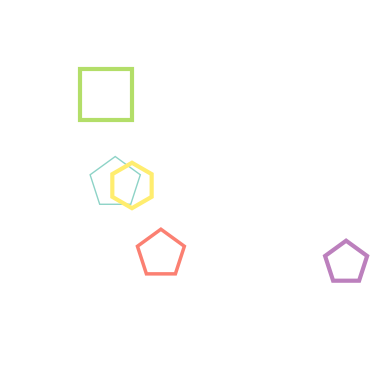[{"shape": "pentagon", "thickness": 1, "radius": 0.34, "center": [0.299, 0.525]}, {"shape": "pentagon", "thickness": 2.5, "radius": 0.32, "center": [0.418, 0.341]}, {"shape": "square", "thickness": 3, "radius": 0.33, "center": [0.275, 0.755]}, {"shape": "pentagon", "thickness": 3, "radius": 0.29, "center": [0.899, 0.317]}, {"shape": "hexagon", "thickness": 3, "radius": 0.29, "center": [0.343, 0.518]}]